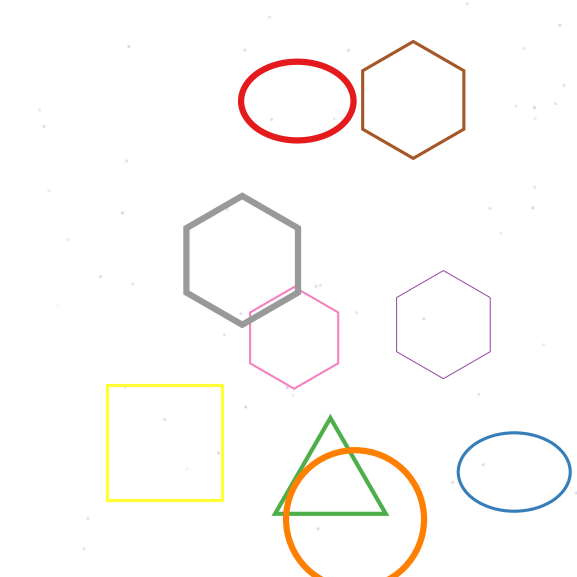[{"shape": "oval", "thickness": 3, "radius": 0.49, "center": [0.515, 0.824]}, {"shape": "oval", "thickness": 1.5, "radius": 0.48, "center": [0.89, 0.182]}, {"shape": "triangle", "thickness": 2, "radius": 0.55, "center": [0.572, 0.165]}, {"shape": "hexagon", "thickness": 0.5, "radius": 0.47, "center": [0.768, 0.437]}, {"shape": "circle", "thickness": 3, "radius": 0.6, "center": [0.615, 0.1]}, {"shape": "square", "thickness": 1.5, "radius": 0.5, "center": [0.285, 0.233]}, {"shape": "hexagon", "thickness": 1.5, "radius": 0.51, "center": [0.716, 0.826]}, {"shape": "hexagon", "thickness": 1, "radius": 0.44, "center": [0.509, 0.414]}, {"shape": "hexagon", "thickness": 3, "radius": 0.56, "center": [0.419, 0.548]}]